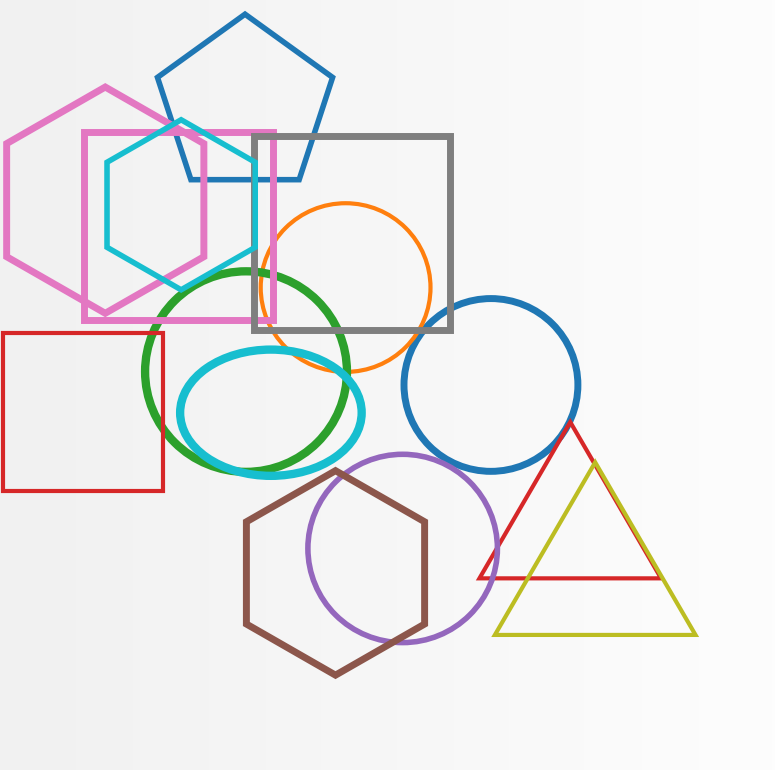[{"shape": "pentagon", "thickness": 2, "radius": 0.59, "center": [0.316, 0.863]}, {"shape": "circle", "thickness": 2.5, "radius": 0.56, "center": [0.633, 0.5]}, {"shape": "circle", "thickness": 1.5, "radius": 0.55, "center": [0.446, 0.627]}, {"shape": "circle", "thickness": 3, "radius": 0.65, "center": [0.317, 0.517]}, {"shape": "square", "thickness": 1.5, "radius": 0.52, "center": [0.107, 0.465]}, {"shape": "triangle", "thickness": 1.5, "radius": 0.68, "center": [0.736, 0.317]}, {"shape": "circle", "thickness": 2, "radius": 0.61, "center": [0.52, 0.288]}, {"shape": "hexagon", "thickness": 2.5, "radius": 0.66, "center": [0.433, 0.256]}, {"shape": "hexagon", "thickness": 2.5, "radius": 0.73, "center": [0.136, 0.74]}, {"shape": "square", "thickness": 2.5, "radius": 0.61, "center": [0.23, 0.706]}, {"shape": "square", "thickness": 2.5, "radius": 0.63, "center": [0.455, 0.697]}, {"shape": "triangle", "thickness": 1.5, "radius": 0.75, "center": [0.768, 0.25]}, {"shape": "oval", "thickness": 3, "radius": 0.59, "center": [0.35, 0.464]}, {"shape": "hexagon", "thickness": 2, "radius": 0.55, "center": [0.234, 0.734]}]